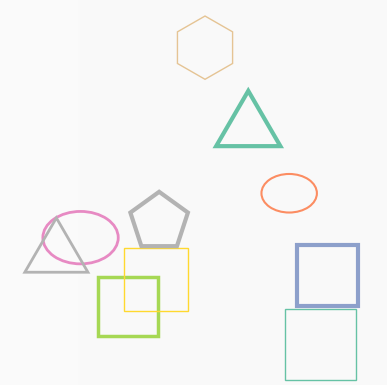[{"shape": "square", "thickness": 1, "radius": 0.46, "center": [0.828, 0.105]}, {"shape": "triangle", "thickness": 3, "radius": 0.48, "center": [0.641, 0.668]}, {"shape": "oval", "thickness": 1.5, "radius": 0.36, "center": [0.746, 0.498]}, {"shape": "square", "thickness": 3, "radius": 0.39, "center": [0.844, 0.284]}, {"shape": "oval", "thickness": 2, "radius": 0.49, "center": [0.208, 0.383]}, {"shape": "square", "thickness": 2.5, "radius": 0.38, "center": [0.33, 0.204]}, {"shape": "square", "thickness": 1, "radius": 0.41, "center": [0.403, 0.274]}, {"shape": "hexagon", "thickness": 1, "radius": 0.41, "center": [0.529, 0.876]}, {"shape": "triangle", "thickness": 2, "radius": 0.47, "center": [0.145, 0.34]}, {"shape": "pentagon", "thickness": 3, "radius": 0.39, "center": [0.411, 0.424]}]